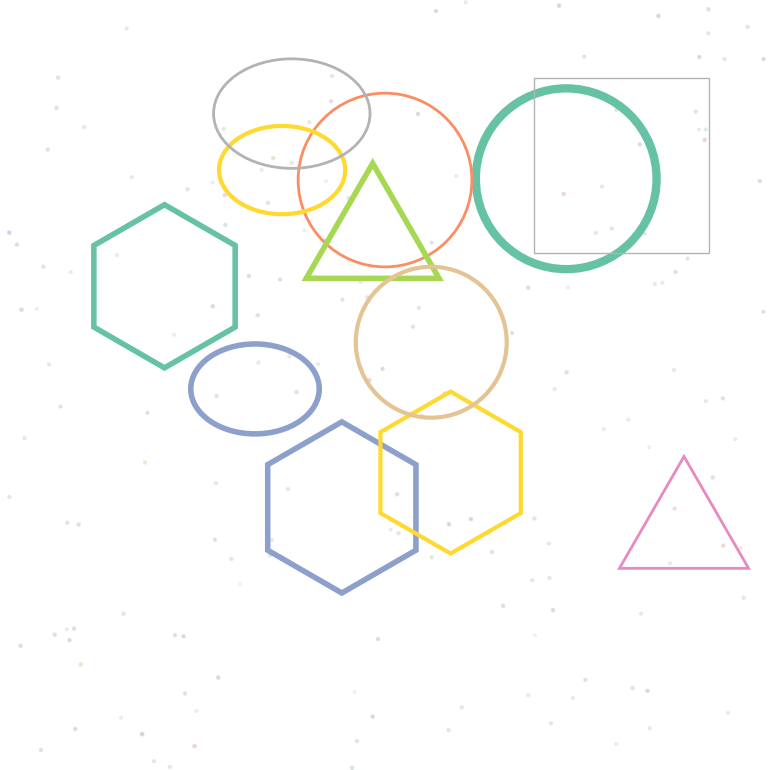[{"shape": "hexagon", "thickness": 2, "radius": 0.53, "center": [0.214, 0.628]}, {"shape": "circle", "thickness": 3, "radius": 0.59, "center": [0.735, 0.768]}, {"shape": "circle", "thickness": 1, "radius": 0.56, "center": [0.5, 0.766]}, {"shape": "hexagon", "thickness": 2, "radius": 0.56, "center": [0.444, 0.341]}, {"shape": "oval", "thickness": 2, "radius": 0.42, "center": [0.331, 0.495]}, {"shape": "triangle", "thickness": 1, "radius": 0.48, "center": [0.888, 0.31]}, {"shape": "triangle", "thickness": 2, "radius": 0.5, "center": [0.484, 0.688]}, {"shape": "oval", "thickness": 1.5, "radius": 0.41, "center": [0.366, 0.779]}, {"shape": "hexagon", "thickness": 1.5, "radius": 0.53, "center": [0.585, 0.386]}, {"shape": "circle", "thickness": 1.5, "radius": 0.49, "center": [0.56, 0.556]}, {"shape": "oval", "thickness": 1, "radius": 0.51, "center": [0.379, 0.852]}, {"shape": "square", "thickness": 0.5, "radius": 0.57, "center": [0.807, 0.785]}]